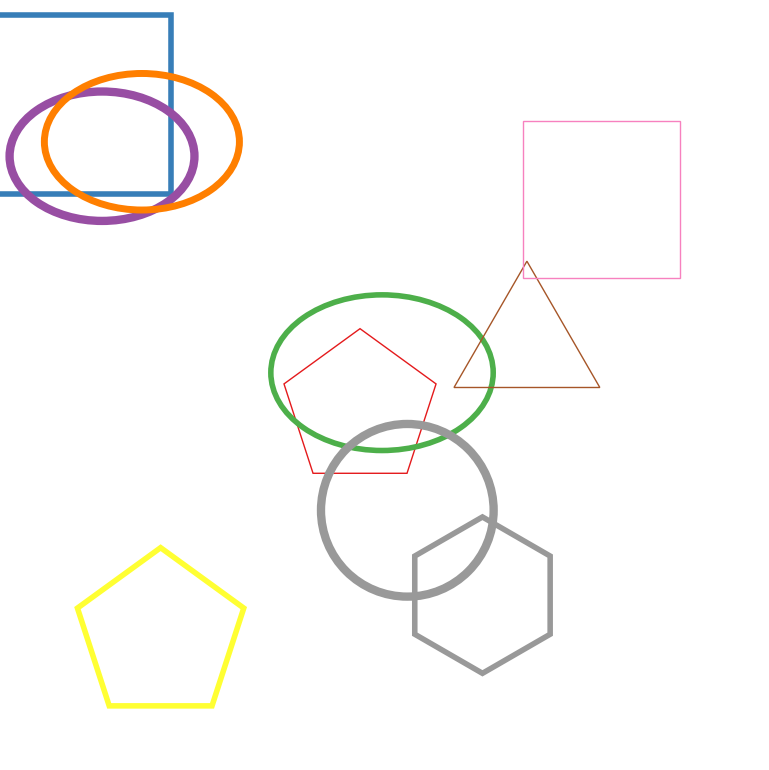[{"shape": "pentagon", "thickness": 0.5, "radius": 0.52, "center": [0.468, 0.469]}, {"shape": "square", "thickness": 2, "radius": 0.58, "center": [0.106, 0.864]}, {"shape": "oval", "thickness": 2, "radius": 0.72, "center": [0.496, 0.516]}, {"shape": "oval", "thickness": 3, "radius": 0.6, "center": [0.132, 0.797]}, {"shape": "oval", "thickness": 2.5, "radius": 0.63, "center": [0.184, 0.816]}, {"shape": "pentagon", "thickness": 2, "radius": 0.57, "center": [0.209, 0.175]}, {"shape": "triangle", "thickness": 0.5, "radius": 0.55, "center": [0.684, 0.551]}, {"shape": "square", "thickness": 0.5, "radius": 0.51, "center": [0.781, 0.741]}, {"shape": "circle", "thickness": 3, "radius": 0.56, "center": [0.529, 0.337]}, {"shape": "hexagon", "thickness": 2, "radius": 0.51, "center": [0.627, 0.227]}]